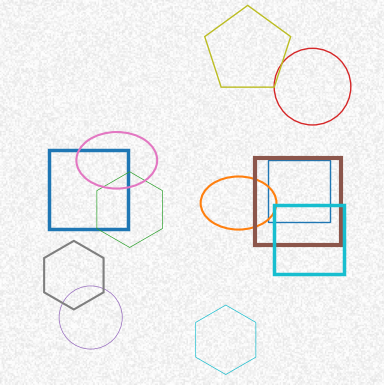[{"shape": "square", "thickness": 1, "radius": 0.4, "center": [0.777, 0.504]}, {"shape": "square", "thickness": 2.5, "radius": 0.51, "center": [0.23, 0.508]}, {"shape": "oval", "thickness": 1.5, "radius": 0.49, "center": [0.62, 0.473]}, {"shape": "hexagon", "thickness": 0.5, "radius": 0.49, "center": [0.337, 0.456]}, {"shape": "circle", "thickness": 1, "radius": 0.5, "center": [0.812, 0.775]}, {"shape": "circle", "thickness": 0.5, "radius": 0.41, "center": [0.236, 0.175]}, {"shape": "square", "thickness": 3, "radius": 0.56, "center": [0.774, 0.477]}, {"shape": "oval", "thickness": 1.5, "radius": 0.52, "center": [0.303, 0.584]}, {"shape": "hexagon", "thickness": 1.5, "radius": 0.45, "center": [0.192, 0.285]}, {"shape": "pentagon", "thickness": 1, "radius": 0.59, "center": [0.643, 0.869]}, {"shape": "hexagon", "thickness": 0.5, "radius": 0.45, "center": [0.586, 0.117]}, {"shape": "square", "thickness": 2.5, "radius": 0.45, "center": [0.802, 0.377]}]